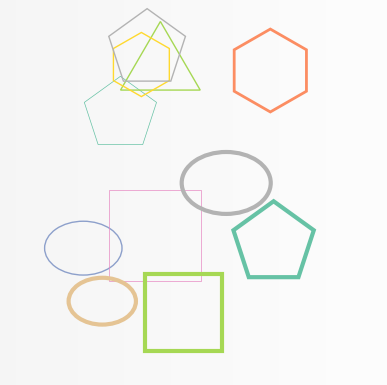[{"shape": "pentagon", "thickness": 0.5, "radius": 0.49, "center": [0.311, 0.704]}, {"shape": "pentagon", "thickness": 3, "radius": 0.55, "center": [0.706, 0.368]}, {"shape": "hexagon", "thickness": 2, "radius": 0.54, "center": [0.698, 0.817]}, {"shape": "oval", "thickness": 1, "radius": 0.5, "center": [0.215, 0.355]}, {"shape": "square", "thickness": 0.5, "radius": 0.59, "center": [0.4, 0.389]}, {"shape": "triangle", "thickness": 1, "radius": 0.59, "center": [0.414, 0.825]}, {"shape": "square", "thickness": 3, "radius": 0.5, "center": [0.474, 0.188]}, {"shape": "hexagon", "thickness": 1, "radius": 0.42, "center": [0.365, 0.832]}, {"shape": "oval", "thickness": 3, "radius": 0.43, "center": [0.264, 0.218]}, {"shape": "oval", "thickness": 3, "radius": 0.57, "center": [0.584, 0.525]}, {"shape": "pentagon", "thickness": 1, "radius": 0.52, "center": [0.38, 0.873]}]